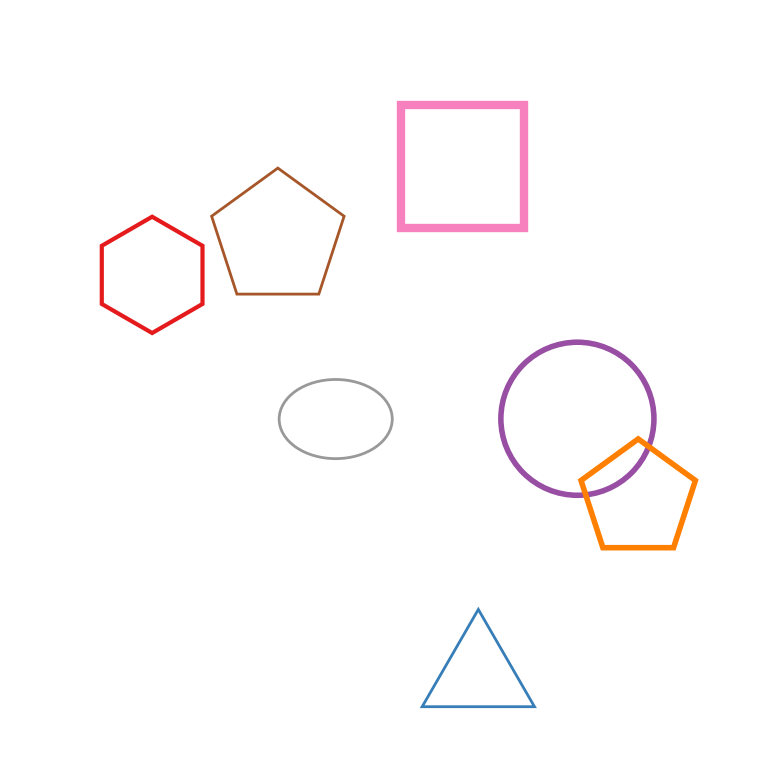[{"shape": "hexagon", "thickness": 1.5, "radius": 0.38, "center": [0.198, 0.643]}, {"shape": "triangle", "thickness": 1, "radius": 0.42, "center": [0.621, 0.124]}, {"shape": "circle", "thickness": 2, "radius": 0.5, "center": [0.75, 0.456]}, {"shape": "pentagon", "thickness": 2, "radius": 0.39, "center": [0.829, 0.352]}, {"shape": "pentagon", "thickness": 1, "radius": 0.45, "center": [0.361, 0.691]}, {"shape": "square", "thickness": 3, "radius": 0.4, "center": [0.601, 0.783]}, {"shape": "oval", "thickness": 1, "radius": 0.37, "center": [0.436, 0.456]}]